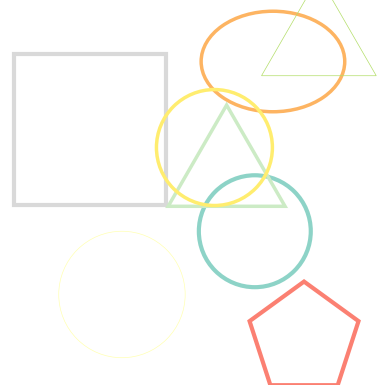[{"shape": "circle", "thickness": 3, "radius": 0.73, "center": [0.662, 0.399]}, {"shape": "circle", "thickness": 0.5, "radius": 0.82, "center": [0.317, 0.235]}, {"shape": "pentagon", "thickness": 3, "radius": 0.74, "center": [0.79, 0.12]}, {"shape": "oval", "thickness": 2.5, "radius": 0.93, "center": [0.709, 0.84]}, {"shape": "triangle", "thickness": 0.5, "radius": 0.86, "center": [0.828, 0.889]}, {"shape": "square", "thickness": 3, "radius": 0.98, "center": [0.234, 0.663]}, {"shape": "triangle", "thickness": 2.5, "radius": 0.88, "center": [0.589, 0.552]}, {"shape": "circle", "thickness": 2.5, "radius": 0.75, "center": [0.557, 0.617]}]